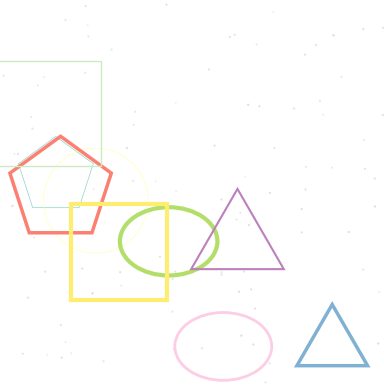[{"shape": "pentagon", "thickness": 0.5, "radius": 0.51, "center": [0.145, 0.543]}, {"shape": "circle", "thickness": 0.5, "radius": 0.68, "center": [0.249, 0.479]}, {"shape": "pentagon", "thickness": 2.5, "radius": 0.69, "center": [0.157, 0.507]}, {"shape": "triangle", "thickness": 2.5, "radius": 0.53, "center": [0.863, 0.103]}, {"shape": "oval", "thickness": 3, "radius": 0.63, "center": [0.438, 0.373]}, {"shape": "oval", "thickness": 2, "radius": 0.63, "center": [0.58, 0.1]}, {"shape": "triangle", "thickness": 1.5, "radius": 0.69, "center": [0.617, 0.37]}, {"shape": "square", "thickness": 1, "radius": 0.68, "center": [0.127, 0.704]}, {"shape": "square", "thickness": 3, "radius": 0.62, "center": [0.308, 0.346]}]